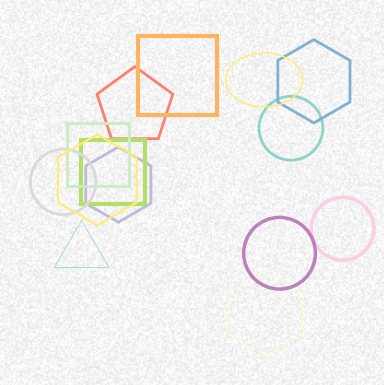[{"shape": "circle", "thickness": 2, "radius": 0.41, "center": [0.756, 0.667]}, {"shape": "triangle", "thickness": 0.5, "radius": 0.41, "center": [0.212, 0.346]}, {"shape": "hexagon", "thickness": 0.5, "radius": 0.55, "center": [0.691, 0.186]}, {"shape": "hexagon", "thickness": 2, "radius": 0.49, "center": [0.307, 0.521]}, {"shape": "pentagon", "thickness": 2, "radius": 0.52, "center": [0.35, 0.724]}, {"shape": "hexagon", "thickness": 2, "radius": 0.54, "center": [0.815, 0.789]}, {"shape": "square", "thickness": 3, "radius": 0.51, "center": [0.461, 0.804]}, {"shape": "square", "thickness": 3, "radius": 0.41, "center": [0.294, 0.554]}, {"shape": "circle", "thickness": 2.5, "radius": 0.41, "center": [0.89, 0.406]}, {"shape": "circle", "thickness": 2, "radius": 0.43, "center": [0.164, 0.528]}, {"shape": "circle", "thickness": 2.5, "radius": 0.47, "center": [0.726, 0.342]}, {"shape": "square", "thickness": 2, "radius": 0.4, "center": [0.254, 0.599]}, {"shape": "oval", "thickness": 1, "radius": 0.5, "center": [0.686, 0.792]}, {"shape": "hexagon", "thickness": 1.5, "radius": 0.59, "center": [0.253, 0.533]}]